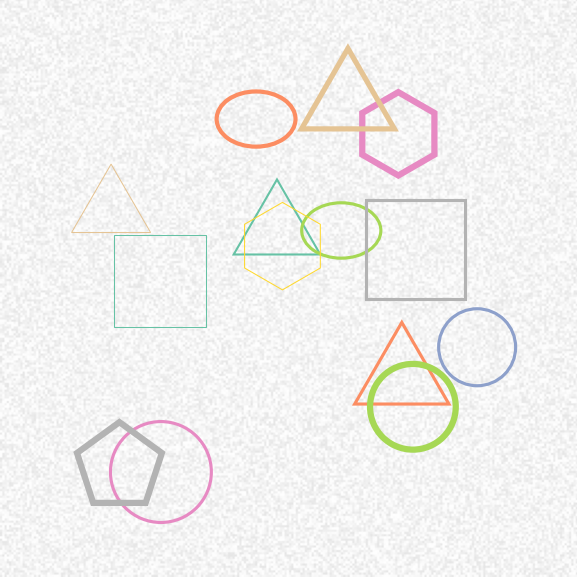[{"shape": "square", "thickness": 0.5, "radius": 0.4, "center": [0.278, 0.512]}, {"shape": "triangle", "thickness": 1, "radius": 0.43, "center": [0.48, 0.602]}, {"shape": "oval", "thickness": 2, "radius": 0.34, "center": [0.443, 0.793]}, {"shape": "triangle", "thickness": 1.5, "radius": 0.47, "center": [0.696, 0.347]}, {"shape": "circle", "thickness": 1.5, "radius": 0.33, "center": [0.826, 0.398]}, {"shape": "hexagon", "thickness": 3, "radius": 0.36, "center": [0.69, 0.767]}, {"shape": "circle", "thickness": 1.5, "radius": 0.44, "center": [0.279, 0.182]}, {"shape": "oval", "thickness": 1.5, "radius": 0.34, "center": [0.591, 0.6]}, {"shape": "circle", "thickness": 3, "radius": 0.37, "center": [0.715, 0.295]}, {"shape": "hexagon", "thickness": 0.5, "radius": 0.38, "center": [0.489, 0.573]}, {"shape": "triangle", "thickness": 0.5, "radius": 0.4, "center": [0.192, 0.636]}, {"shape": "triangle", "thickness": 2.5, "radius": 0.46, "center": [0.602, 0.822]}, {"shape": "square", "thickness": 1.5, "radius": 0.43, "center": [0.72, 0.567]}, {"shape": "pentagon", "thickness": 3, "radius": 0.39, "center": [0.207, 0.191]}]